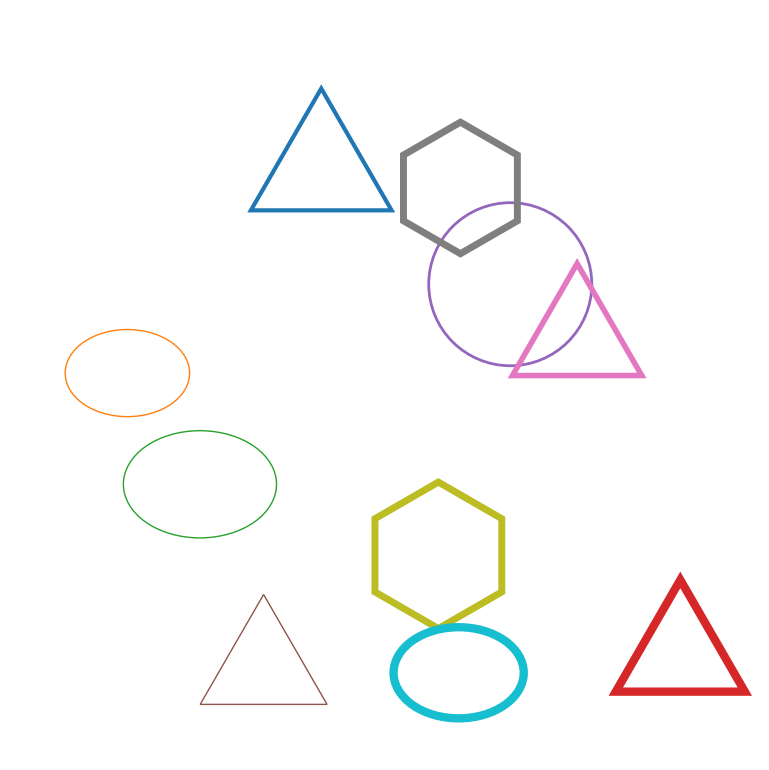[{"shape": "triangle", "thickness": 1.5, "radius": 0.53, "center": [0.417, 0.78]}, {"shape": "oval", "thickness": 0.5, "radius": 0.4, "center": [0.165, 0.515]}, {"shape": "oval", "thickness": 0.5, "radius": 0.5, "center": [0.26, 0.371]}, {"shape": "triangle", "thickness": 3, "radius": 0.48, "center": [0.884, 0.15]}, {"shape": "circle", "thickness": 1, "radius": 0.53, "center": [0.663, 0.631]}, {"shape": "triangle", "thickness": 0.5, "radius": 0.48, "center": [0.342, 0.133]}, {"shape": "triangle", "thickness": 2, "radius": 0.48, "center": [0.75, 0.561]}, {"shape": "hexagon", "thickness": 2.5, "radius": 0.43, "center": [0.598, 0.756]}, {"shape": "hexagon", "thickness": 2.5, "radius": 0.48, "center": [0.569, 0.279]}, {"shape": "oval", "thickness": 3, "radius": 0.42, "center": [0.596, 0.126]}]